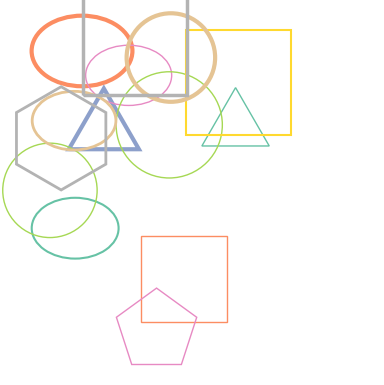[{"shape": "triangle", "thickness": 1, "radius": 0.51, "center": [0.612, 0.671]}, {"shape": "oval", "thickness": 1.5, "radius": 0.56, "center": [0.195, 0.407]}, {"shape": "oval", "thickness": 3, "radius": 0.65, "center": [0.213, 0.868]}, {"shape": "square", "thickness": 1, "radius": 0.56, "center": [0.478, 0.276]}, {"shape": "triangle", "thickness": 3, "radius": 0.53, "center": [0.27, 0.665]}, {"shape": "oval", "thickness": 1, "radius": 0.56, "center": [0.334, 0.804]}, {"shape": "pentagon", "thickness": 1, "radius": 0.55, "center": [0.407, 0.142]}, {"shape": "circle", "thickness": 1, "radius": 0.61, "center": [0.13, 0.506]}, {"shape": "circle", "thickness": 1, "radius": 0.69, "center": [0.44, 0.676]}, {"shape": "square", "thickness": 1.5, "radius": 0.68, "center": [0.619, 0.785]}, {"shape": "circle", "thickness": 3, "radius": 0.57, "center": [0.444, 0.851]}, {"shape": "oval", "thickness": 2, "radius": 0.54, "center": [0.192, 0.687]}, {"shape": "hexagon", "thickness": 2, "radius": 0.67, "center": [0.159, 0.641]}, {"shape": "square", "thickness": 2.5, "radius": 0.68, "center": [0.351, 0.89]}]